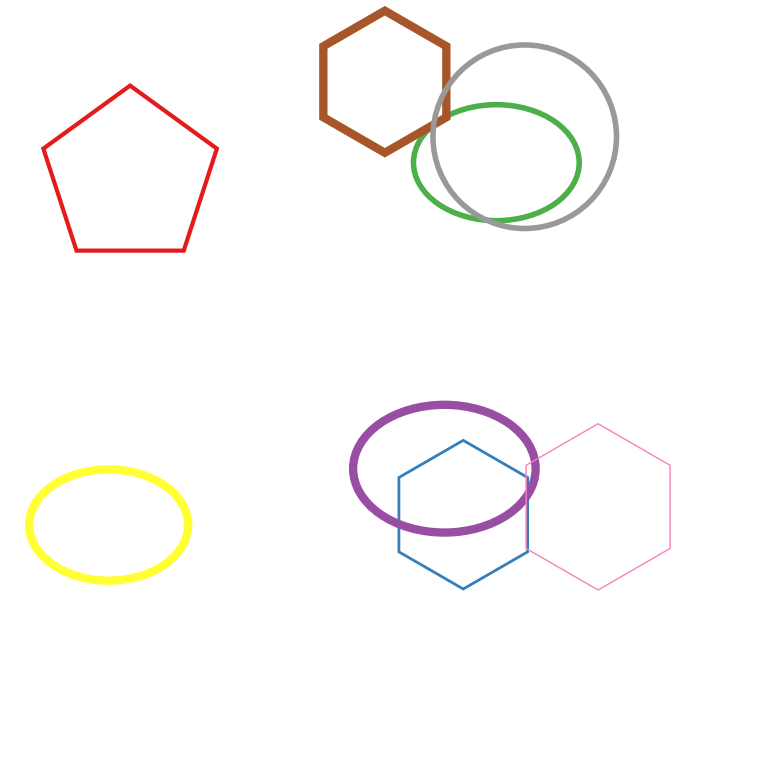[{"shape": "pentagon", "thickness": 1.5, "radius": 0.59, "center": [0.169, 0.77]}, {"shape": "hexagon", "thickness": 1, "radius": 0.48, "center": [0.602, 0.332]}, {"shape": "oval", "thickness": 2, "radius": 0.54, "center": [0.645, 0.789]}, {"shape": "oval", "thickness": 3, "radius": 0.59, "center": [0.577, 0.391]}, {"shape": "oval", "thickness": 3, "radius": 0.52, "center": [0.141, 0.318]}, {"shape": "hexagon", "thickness": 3, "radius": 0.46, "center": [0.5, 0.894]}, {"shape": "hexagon", "thickness": 0.5, "radius": 0.54, "center": [0.777, 0.342]}, {"shape": "circle", "thickness": 2, "radius": 0.6, "center": [0.681, 0.822]}]